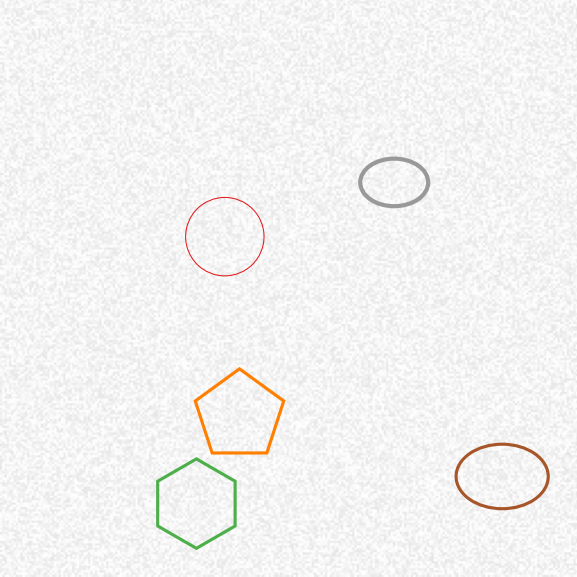[{"shape": "circle", "thickness": 0.5, "radius": 0.34, "center": [0.389, 0.589]}, {"shape": "hexagon", "thickness": 1.5, "radius": 0.39, "center": [0.34, 0.127]}, {"shape": "pentagon", "thickness": 1.5, "radius": 0.4, "center": [0.415, 0.28]}, {"shape": "oval", "thickness": 1.5, "radius": 0.4, "center": [0.87, 0.174]}, {"shape": "oval", "thickness": 2, "radius": 0.29, "center": [0.683, 0.683]}]